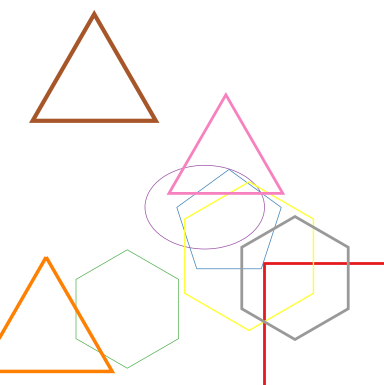[{"shape": "square", "thickness": 2, "radius": 0.89, "center": [0.864, 0.139]}, {"shape": "pentagon", "thickness": 0.5, "radius": 0.71, "center": [0.595, 0.417]}, {"shape": "hexagon", "thickness": 0.5, "radius": 0.77, "center": [0.331, 0.197]}, {"shape": "oval", "thickness": 0.5, "radius": 0.78, "center": [0.532, 0.462]}, {"shape": "triangle", "thickness": 2.5, "radius": 0.99, "center": [0.12, 0.134]}, {"shape": "hexagon", "thickness": 1, "radius": 0.96, "center": [0.647, 0.335]}, {"shape": "triangle", "thickness": 3, "radius": 0.92, "center": [0.245, 0.779]}, {"shape": "triangle", "thickness": 2, "radius": 0.85, "center": [0.587, 0.583]}, {"shape": "hexagon", "thickness": 2, "radius": 0.8, "center": [0.766, 0.278]}]